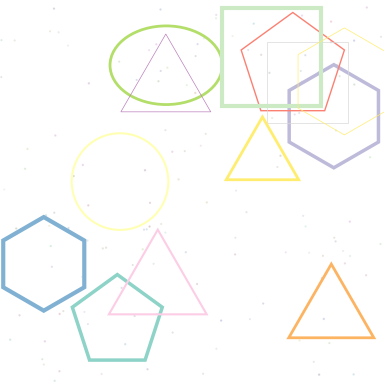[{"shape": "pentagon", "thickness": 2.5, "radius": 0.61, "center": [0.305, 0.164]}, {"shape": "circle", "thickness": 1.5, "radius": 0.63, "center": [0.312, 0.528]}, {"shape": "hexagon", "thickness": 2.5, "radius": 0.67, "center": [0.867, 0.698]}, {"shape": "pentagon", "thickness": 1, "radius": 0.71, "center": [0.76, 0.827]}, {"shape": "hexagon", "thickness": 3, "radius": 0.61, "center": [0.114, 0.315]}, {"shape": "triangle", "thickness": 2, "radius": 0.64, "center": [0.861, 0.186]}, {"shape": "oval", "thickness": 2, "radius": 0.73, "center": [0.432, 0.831]}, {"shape": "triangle", "thickness": 1.5, "radius": 0.73, "center": [0.41, 0.257]}, {"shape": "square", "thickness": 0.5, "radius": 0.53, "center": [0.799, 0.786]}, {"shape": "triangle", "thickness": 0.5, "radius": 0.67, "center": [0.431, 0.777]}, {"shape": "square", "thickness": 3, "radius": 0.64, "center": [0.705, 0.852]}, {"shape": "triangle", "thickness": 2, "radius": 0.54, "center": [0.682, 0.587]}, {"shape": "hexagon", "thickness": 0.5, "radius": 0.7, "center": [0.895, 0.789]}]